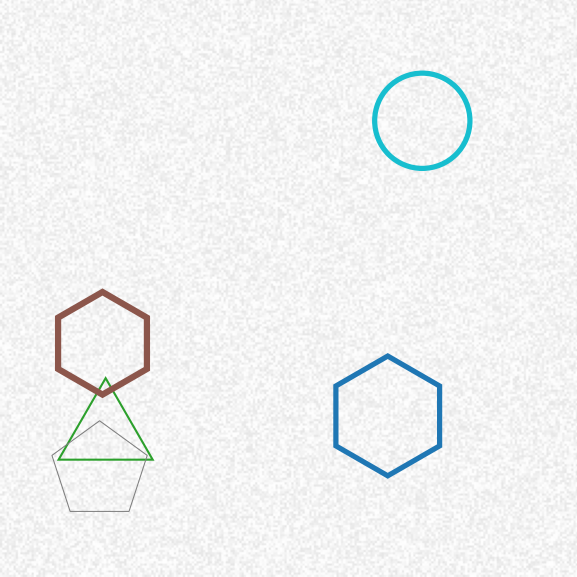[{"shape": "hexagon", "thickness": 2.5, "radius": 0.52, "center": [0.671, 0.279]}, {"shape": "triangle", "thickness": 1, "radius": 0.47, "center": [0.183, 0.25]}, {"shape": "hexagon", "thickness": 3, "radius": 0.44, "center": [0.177, 0.405]}, {"shape": "pentagon", "thickness": 0.5, "radius": 0.43, "center": [0.172, 0.184]}, {"shape": "circle", "thickness": 2.5, "radius": 0.41, "center": [0.731, 0.79]}]